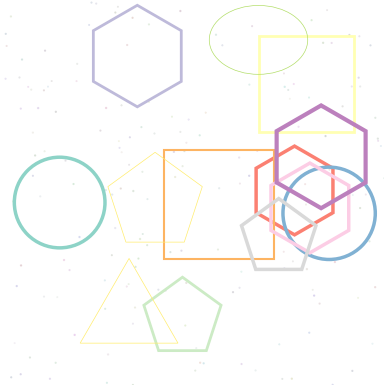[{"shape": "circle", "thickness": 2.5, "radius": 0.59, "center": [0.155, 0.474]}, {"shape": "square", "thickness": 2, "radius": 0.62, "center": [0.796, 0.783]}, {"shape": "hexagon", "thickness": 2, "radius": 0.66, "center": [0.357, 0.854]}, {"shape": "hexagon", "thickness": 2.5, "radius": 0.58, "center": [0.765, 0.505]}, {"shape": "circle", "thickness": 2.5, "radius": 0.6, "center": [0.855, 0.446]}, {"shape": "square", "thickness": 1.5, "radius": 0.71, "center": [0.569, 0.468]}, {"shape": "oval", "thickness": 0.5, "radius": 0.64, "center": [0.671, 0.896]}, {"shape": "hexagon", "thickness": 2.5, "radius": 0.58, "center": [0.805, 0.46]}, {"shape": "pentagon", "thickness": 2.5, "radius": 0.51, "center": [0.724, 0.383]}, {"shape": "hexagon", "thickness": 3, "radius": 0.67, "center": [0.834, 0.593]}, {"shape": "pentagon", "thickness": 2, "radius": 0.53, "center": [0.474, 0.175]}, {"shape": "triangle", "thickness": 0.5, "radius": 0.73, "center": [0.335, 0.182]}, {"shape": "pentagon", "thickness": 0.5, "radius": 0.64, "center": [0.403, 0.475]}]